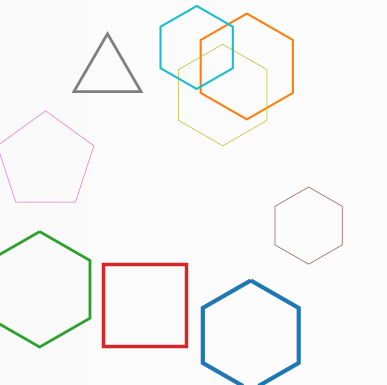[{"shape": "hexagon", "thickness": 3, "radius": 0.71, "center": [0.647, 0.129]}, {"shape": "hexagon", "thickness": 1.5, "radius": 0.69, "center": [0.637, 0.827]}, {"shape": "hexagon", "thickness": 2, "radius": 0.75, "center": [0.102, 0.249]}, {"shape": "square", "thickness": 2.5, "radius": 0.53, "center": [0.373, 0.207]}, {"shape": "hexagon", "thickness": 0.5, "radius": 0.5, "center": [0.796, 0.414]}, {"shape": "pentagon", "thickness": 0.5, "radius": 0.66, "center": [0.118, 0.581]}, {"shape": "triangle", "thickness": 2, "radius": 0.5, "center": [0.277, 0.812]}, {"shape": "hexagon", "thickness": 0.5, "radius": 0.66, "center": [0.575, 0.753]}, {"shape": "hexagon", "thickness": 1.5, "radius": 0.54, "center": [0.508, 0.877]}]